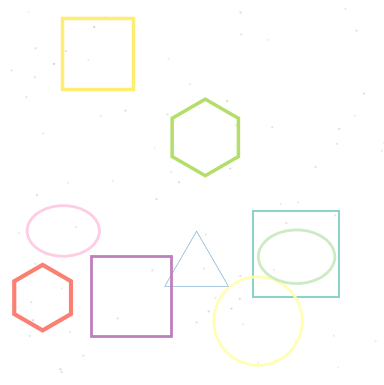[{"shape": "square", "thickness": 1.5, "radius": 0.56, "center": [0.769, 0.34]}, {"shape": "circle", "thickness": 2, "radius": 0.57, "center": [0.67, 0.166]}, {"shape": "hexagon", "thickness": 3, "radius": 0.43, "center": [0.111, 0.227]}, {"shape": "triangle", "thickness": 0.5, "radius": 0.48, "center": [0.511, 0.304]}, {"shape": "hexagon", "thickness": 2.5, "radius": 0.5, "center": [0.533, 0.643]}, {"shape": "oval", "thickness": 2, "radius": 0.47, "center": [0.164, 0.4]}, {"shape": "square", "thickness": 2, "radius": 0.52, "center": [0.34, 0.231]}, {"shape": "oval", "thickness": 2, "radius": 0.5, "center": [0.77, 0.333]}, {"shape": "square", "thickness": 2.5, "radius": 0.46, "center": [0.253, 0.862]}]